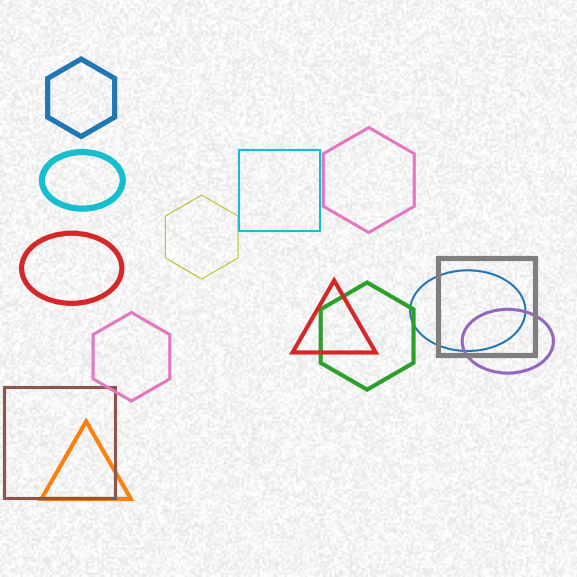[{"shape": "oval", "thickness": 1, "radius": 0.5, "center": [0.81, 0.461]}, {"shape": "hexagon", "thickness": 2.5, "radius": 0.33, "center": [0.141, 0.83]}, {"shape": "triangle", "thickness": 2, "radius": 0.45, "center": [0.149, 0.18]}, {"shape": "hexagon", "thickness": 2, "radius": 0.46, "center": [0.636, 0.417]}, {"shape": "triangle", "thickness": 2, "radius": 0.42, "center": [0.579, 0.43]}, {"shape": "oval", "thickness": 2.5, "radius": 0.43, "center": [0.124, 0.535]}, {"shape": "oval", "thickness": 1.5, "radius": 0.39, "center": [0.879, 0.408]}, {"shape": "square", "thickness": 1.5, "radius": 0.48, "center": [0.103, 0.233]}, {"shape": "hexagon", "thickness": 1.5, "radius": 0.45, "center": [0.639, 0.687]}, {"shape": "hexagon", "thickness": 1.5, "radius": 0.38, "center": [0.228, 0.381]}, {"shape": "square", "thickness": 2.5, "radius": 0.42, "center": [0.843, 0.468]}, {"shape": "hexagon", "thickness": 0.5, "radius": 0.36, "center": [0.349, 0.589]}, {"shape": "oval", "thickness": 3, "radius": 0.35, "center": [0.143, 0.687]}, {"shape": "square", "thickness": 1, "radius": 0.35, "center": [0.484, 0.67]}]